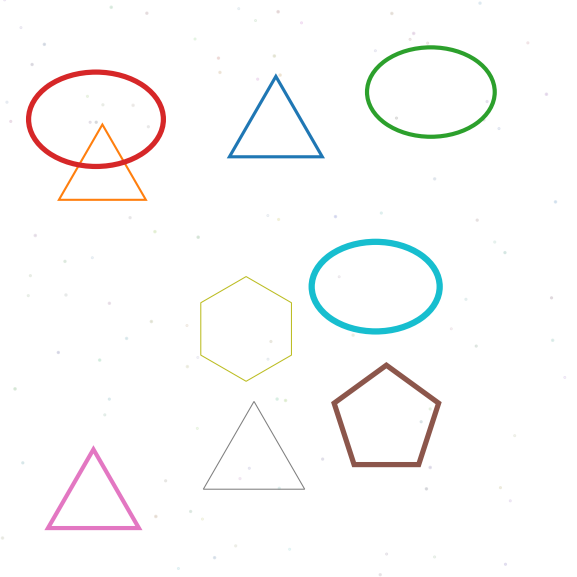[{"shape": "triangle", "thickness": 1.5, "radius": 0.46, "center": [0.478, 0.774]}, {"shape": "triangle", "thickness": 1, "radius": 0.43, "center": [0.177, 0.697]}, {"shape": "oval", "thickness": 2, "radius": 0.55, "center": [0.746, 0.84]}, {"shape": "oval", "thickness": 2.5, "radius": 0.58, "center": [0.166, 0.793]}, {"shape": "pentagon", "thickness": 2.5, "radius": 0.48, "center": [0.669, 0.272]}, {"shape": "triangle", "thickness": 2, "radius": 0.45, "center": [0.162, 0.13]}, {"shape": "triangle", "thickness": 0.5, "radius": 0.51, "center": [0.44, 0.203]}, {"shape": "hexagon", "thickness": 0.5, "radius": 0.45, "center": [0.426, 0.43]}, {"shape": "oval", "thickness": 3, "radius": 0.55, "center": [0.651, 0.503]}]